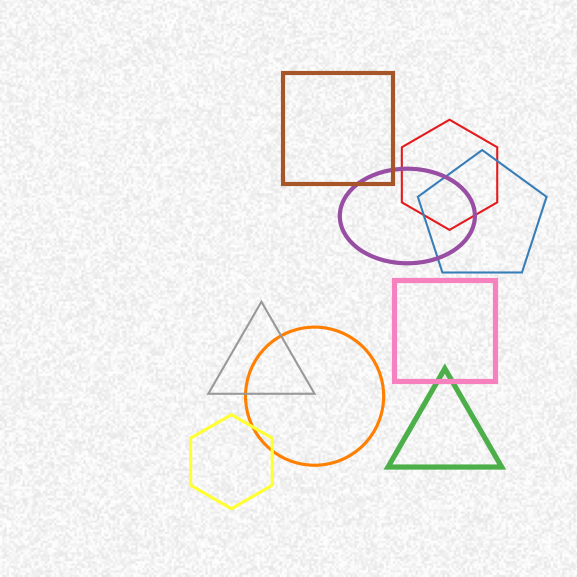[{"shape": "hexagon", "thickness": 1, "radius": 0.48, "center": [0.778, 0.696]}, {"shape": "pentagon", "thickness": 1, "radius": 0.59, "center": [0.835, 0.622]}, {"shape": "triangle", "thickness": 2.5, "radius": 0.57, "center": [0.77, 0.247]}, {"shape": "oval", "thickness": 2, "radius": 0.58, "center": [0.705, 0.625]}, {"shape": "circle", "thickness": 1.5, "radius": 0.6, "center": [0.545, 0.313]}, {"shape": "hexagon", "thickness": 1.5, "radius": 0.41, "center": [0.401, 0.2]}, {"shape": "square", "thickness": 2, "radius": 0.48, "center": [0.585, 0.777]}, {"shape": "square", "thickness": 2.5, "radius": 0.44, "center": [0.769, 0.427]}, {"shape": "triangle", "thickness": 1, "radius": 0.53, "center": [0.453, 0.37]}]